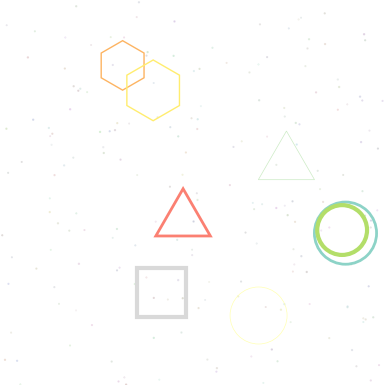[{"shape": "circle", "thickness": 2, "radius": 0.4, "center": [0.897, 0.394]}, {"shape": "circle", "thickness": 0.5, "radius": 0.37, "center": [0.672, 0.18]}, {"shape": "triangle", "thickness": 2, "radius": 0.41, "center": [0.476, 0.428]}, {"shape": "hexagon", "thickness": 1, "radius": 0.32, "center": [0.318, 0.83]}, {"shape": "circle", "thickness": 3, "radius": 0.32, "center": [0.889, 0.403]}, {"shape": "square", "thickness": 3, "radius": 0.32, "center": [0.419, 0.24]}, {"shape": "triangle", "thickness": 0.5, "radius": 0.42, "center": [0.744, 0.575]}, {"shape": "hexagon", "thickness": 1, "radius": 0.39, "center": [0.398, 0.765]}]